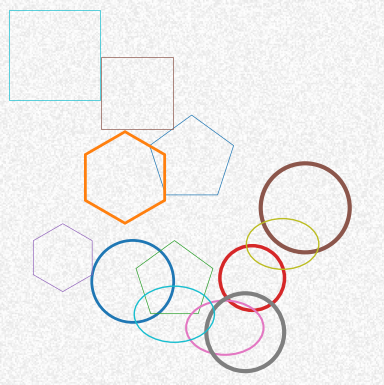[{"shape": "pentagon", "thickness": 0.5, "radius": 0.57, "center": [0.498, 0.586]}, {"shape": "circle", "thickness": 2, "radius": 0.53, "center": [0.345, 0.269]}, {"shape": "hexagon", "thickness": 2, "radius": 0.59, "center": [0.325, 0.539]}, {"shape": "pentagon", "thickness": 0.5, "radius": 0.53, "center": [0.453, 0.27]}, {"shape": "circle", "thickness": 2.5, "radius": 0.42, "center": [0.655, 0.278]}, {"shape": "hexagon", "thickness": 0.5, "radius": 0.44, "center": [0.163, 0.331]}, {"shape": "square", "thickness": 0.5, "radius": 0.47, "center": [0.355, 0.759]}, {"shape": "circle", "thickness": 3, "radius": 0.58, "center": [0.793, 0.46]}, {"shape": "oval", "thickness": 1.5, "radius": 0.5, "center": [0.584, 0.149]}, {"shape": "circle", "thickness": 3, "radius": 0.51, "center": [0.637, 0.137]}, {"shape": "oval", "thickness": 1, "radius": 0.47, "center": [0.734, 0.366]}, {"shape": "oval", "thickness": 1, "radius": 0.52, "center": [0.453, 0.184]}, {"shape": "square", "thickness": 0.5, "radius": 0.59, "center": [0.142, 0.858]}]